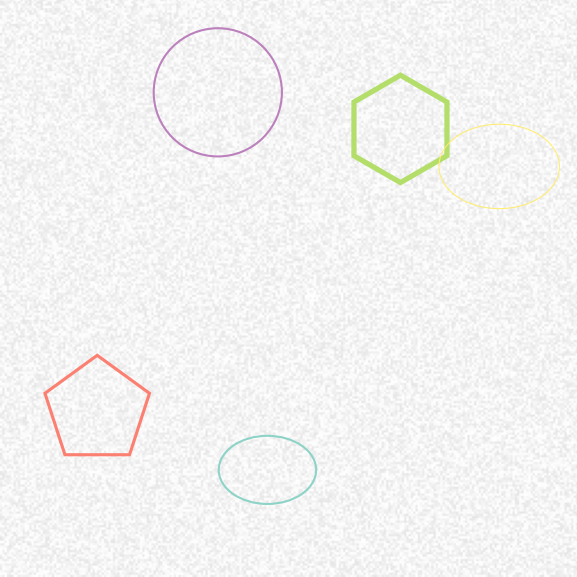[{"shape": "oval", "thickness": 1, "radius": 0.42, "center": [0.463, 0.186]}, {"shape": "pentagon", "thickness": 1.5, "radius": 0.48, "center": [0.168, 0.289]}, {"shape": "hexagon", "thickness": 2.5, "radius": 0.46, "center": [0.693, 0.776]}, {"shape": "circle", "thickness": 1, "radius": 0.55, "center": [0.377, 0.839]}, {"shape": "oval", "thickness": 0.5, "radius": 0.52, "center": [0.864, 0.711]}]